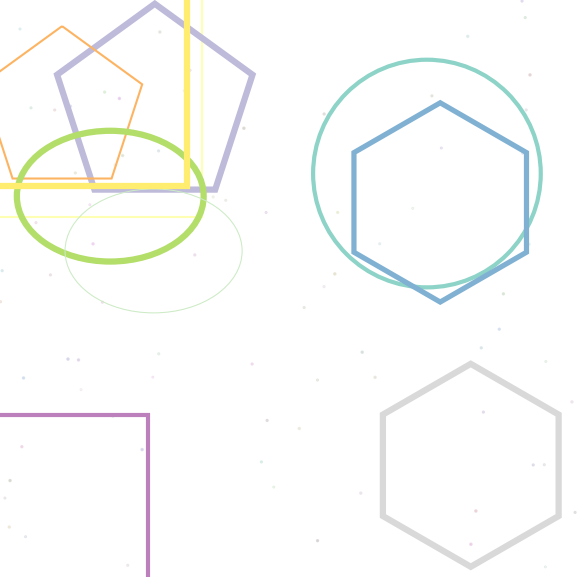[{"shape": "circle", "thickness": 2, "radius": 0.99, "center": [0.739, 0.699]}, {"shape": "square", "thickness": 1, "radius": 0.98, "center": [0.155, 0.818]}, {"shape": "pentagon", "thickness": 3, "radius": 0.89, "center": [0.268, 0.815]}, {"shape": "hexagon", "thickness": 2.5, "radius": 0.86, "center": [0.762, 0.649]}, {"shape": "pentagon", "thickness": 1, "radius": 0.73, "center": [0.107, 0.808]}, {"shape": "oval", "thickness": 3, "radius": 0.81, "center": [0.191, 0.659]}, {"shape": "hexagon", "thickness": 3, "radius": 0.88, "center": [0.815, 0.193]}, {"shape": "square", "thickness": 2, "radius": 0.77, "center": [0.102, 0.126]}, {"shape": "oval", "thickness": 0.5, "radius": 0.77, "center": [0.266, 0.565]}, {"shape": "square", "thickness": 3, "radius": 0.92, "center": [0.141, 0.86]}]